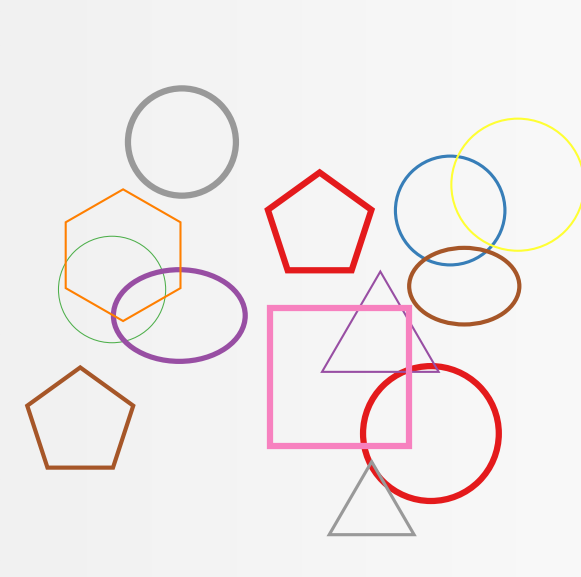[{"shape": "circle", "thickness": 3, "radius": 0.58, "center": [0.741, 0.248]}, {"shape": "pentagon", "thickness": 3, "radius": 0.47, "center": [0.55, 0.607]}, {"shape": "circle", "thickness": 1.5, "radius": 0.47, "center": [0.774, 0.635]}, {"shape": "circle", "thickness": 0.5, "radius": 0.46, "center": [0.193, 0.498]}, {"shape": "triangle", "thickness": 1, "radius": 0.58, "center": [0.654, 0.413]}, {"shape": "oval", "thickness": 2.5, "radius": 0.57, "center": [0.309, 0.453]}, {"shape": "hexagon", "thickness": 1, "radius": 0.57, "center": [0.212, 0.557]}, {"shape": "circle", "thickness": 1, "radius": 0.57, "center": [0.891, 0.679]}, {"shape": "oval", "thickness": 2, "radius": 0.47, "center": [0.799, 0.504]}, {"shape": "pentagon", "thickness": 2, "radius": 0.48, "center": [0.138, 0.267]}, {"shape": "square", "thickness": 3, "radius": 0.6, "center": [0.584, 0.347]}, {"shape": "triangle", "thickness": 1.5, "radius": 0.42, "center": [0.639, 0.115]}, {"shape": "circle", "thickness": 3, "radius": 0.46, "center": [0.313, 0.753]}]